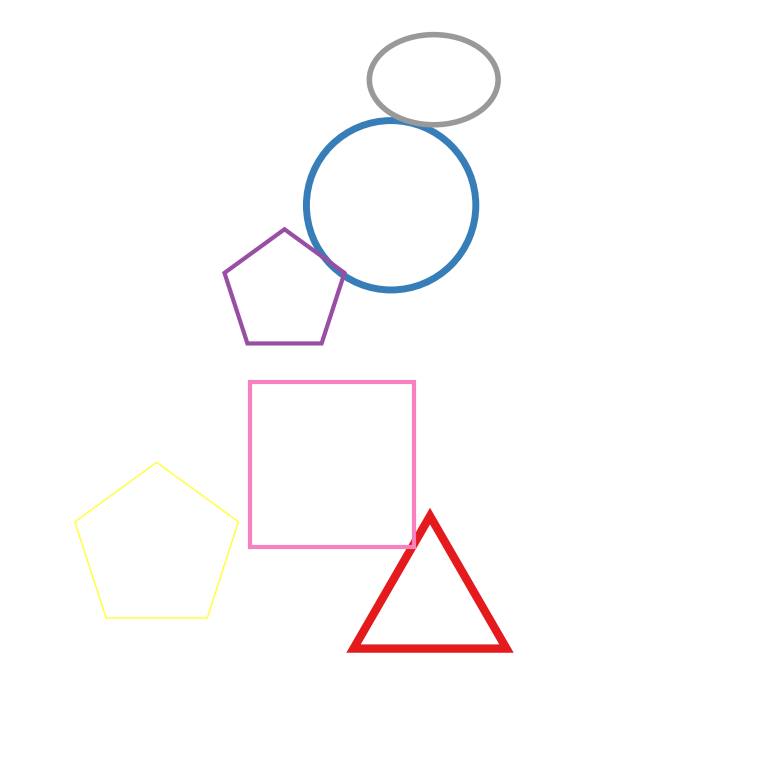[{"shape": "triangle", "thickness": 3, "radius": 0.57, "center": [0.558, 0.215]}, {"shape": "circle", "thickness": 2.5, "radius": 0.55, "center": [0.508, 0.733]}, {"shape": "pentagon", "thickness": 1.5, "radius": 0.41, "center": [0.369, 0.62]}, {"shape": "pentagon", "thickness": 0.5, "radius": 0.56, "center": [0.203, 0.288]}, {"shape": "square", "thickness": 1.5, "radius": 0.53, "center": [0.431, 0.397]}, {"shape": "oval", "thickness": 2, "radius": 0.42, "center": [0.563, 0.896]}]